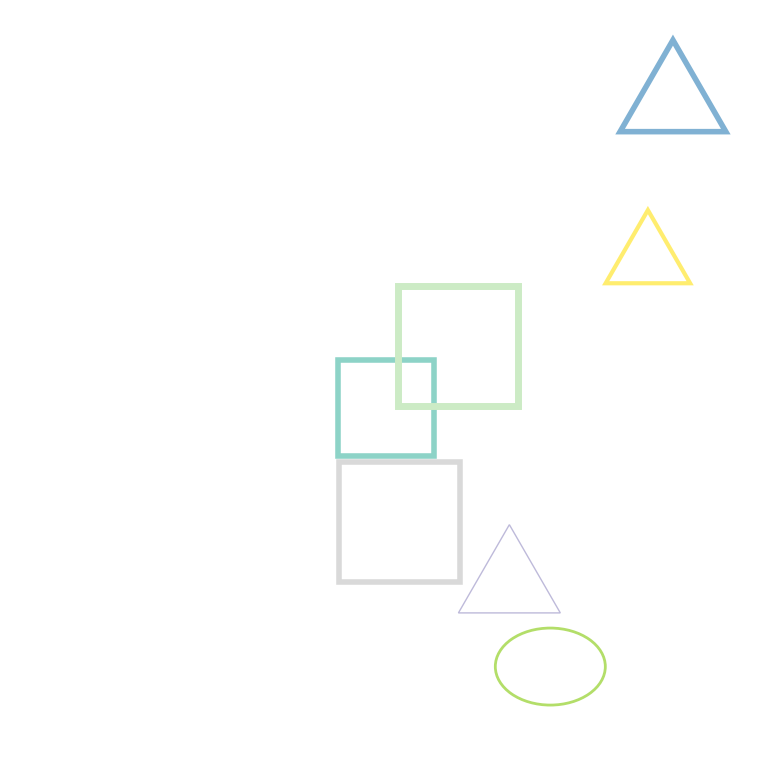[{"shape": "square", "thickness": 2, "radius": 0.31, "center": [0.502, 0.471]}, {"shape": "triangle", "thickness": 0.5, "radius": 0.38, "center": [0.662, 0.242]}, {"shape": "triangle", "thickness": 2, "radius": 0.4, "center": [0.874, 0.869]}, {"shape": "oval", "thickness": 1, "radius": 0.36, "center": [0.715, 0.134]}, {"shape": "square", "thickness": 2, "radius": 0.39, "center": [0.519, 0.322]}, {"shape": "square", "thickness": 2.5, "radius": 0.39, "center": [0.595, 0.55]}, {"shape": "triangle", "thickness": 1.5, "radius": 0.32, "center": [0.841, 0.664]}]